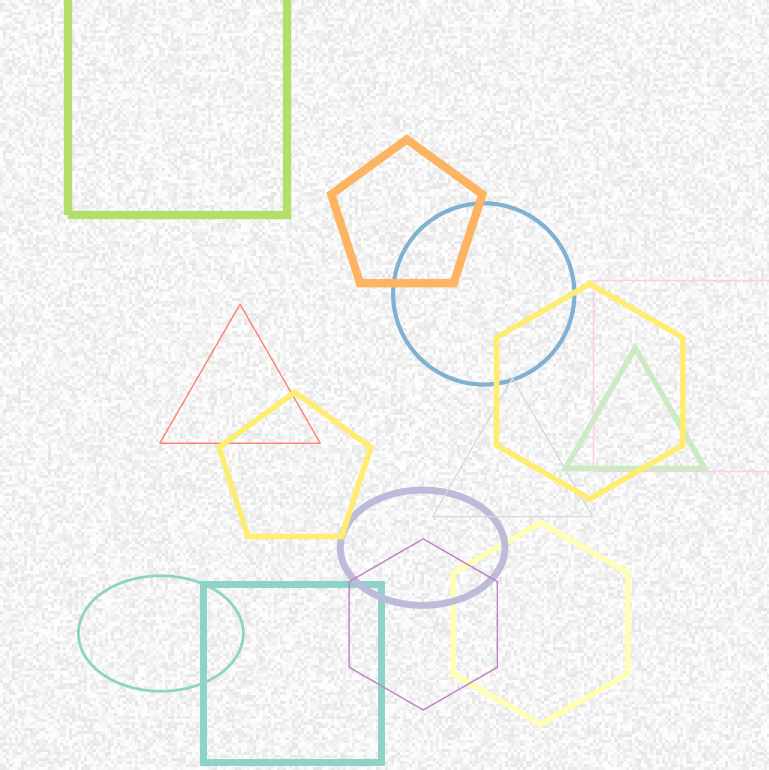[{"shape": "square", "thickness": 2.5, "radius": 0.58, "center": [0.379, 0.126]}, {"shape": "oval", "thickness": 1, "radius": 0.54, "center": [0.209, 0.177]}, {"shape": "hexagon", "thickness": 2, "radius": 0.65, "center": [0.702, 0.19]}, {"shape": "oval", "thickness": 2.5, "radius": 0.53, "center": [0.549, 0.289]}, {"shape": "triangle", "thickness": 0.5, "radius": 0.6, "center": [0.312, 0.485]}, {"shape": "circle", "thickness": 1.5, "radius": 0.59, "center": [0.628, 0.618]}, {"shape": "pentagon", "thickness": 3, "radius": 0.52, "center": [0.528, 0.716]}, {"shape": "square", "thickness": 3, "radius": 0.71, "center": [0.23, 0.864]}, {"shape": "square", "thickness": 0.5, "radius": 0.62, "center": [0.895, 0.513]}, {"shape": "triangle", "thickness": 0.5, "radius": 0.6, "center": [0.666, 0.389]}, {"shape": "hexagon", "thickness": 0.5, "radius": 0.56, "center": [0.55, 0.189]}, {"shape": "triangle", "thickness": 2, "radius": 0.52, "center": [0.825, 0.444]}, {"shape": "hexagon", "thickness": 2, "radius": 0.7, "center": [0.766, 0.492]}, {"shape": "pentagon", "thickness": 2, "radius": 0.52, "center": [0.383, 0.387]}]